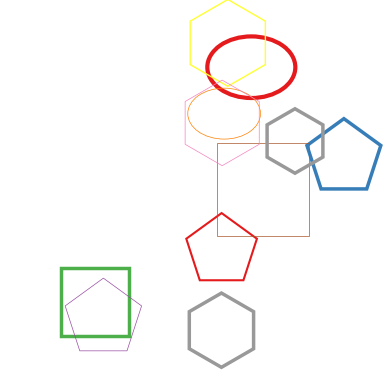[{"shape": "oval", "thickness": 3, "radius": 0.57, "center": [0.653, 0.825]}, {"shape": "pentagon", "thickness": 1.5, "radius": 0.48, "center": [0.576, 0.35]}, {"shape": "pentagon", "thickness": 2.5, "radius": 0.5, "center": [0.893, 0.591]}, {"shape": "square", "thickness": 2.5, "radius": 0.44, "center": [0.246, 0.216]}, {"shape": "pentagon", "thickness": 0.5, "radius": 0.52, "center": [0.269, 0.173]}, {"shape": "oval", "thickness": 0.5, "radius": 0.47, "center": [0.582, 0.705]}, {"shape": "hexagon", "thickness": 1, "radius": 0.56, "center": [0.592, 0.889]}, {"shape": "square", "thickness": 0.5, "radius": 0.6, "center": [0.684, 0.507]}, {"shape": "hexagon", "thickness": 0.5, "radius": 0.56, "center": [0.577, 0.681]}, {"shape": "hexagon", "thickness": 2.5, "radius": 0.48, "center": [0.575, 0.142]}, {"shape": "hexagon", "thickness": 2.5, "radius": 0.42, "center": [0.766, 0.634]}]